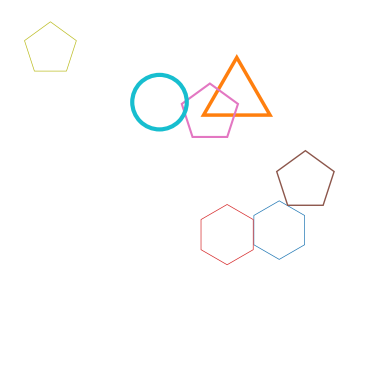[{"shape": "hexagon", "thickness": 0.5, "radius": 0.38, "center": [0.725, 0.402]}, {"shape": "triangle", "thickness": 2.5, "radius": 0.5, "center": [0.615, 0.751]}, {"shape": "hexagon", "thickness": 0.5, "radius": 0.39, "center": [0.59, 0.391]}, {"shape": "pentagon", "thickness": 1, "radius": 0.39, "center": [0.793, 0.53]}, {"shape": "pentagon", "thickness": 1.5, "radius": 0.38, "center": [0.545, 0.706]}, {"shape": "pentagon", "thickness": 0.5, "radius": 0.35, "center": [0.131, 0.873]}, {"shape": "circle", "thickness": 3, "radius": 0.35, "center": [0.414, 0.735]}]